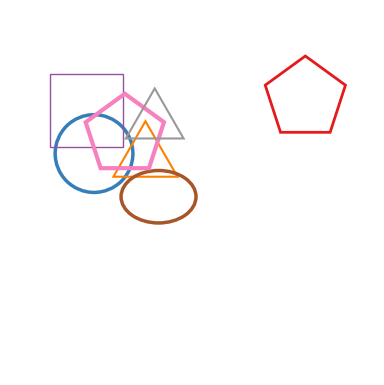[{"shape": "pentagon", "thickness": 2, "radius": 0.55, "center": [0.793, 0.745]}, {"shape": "circle", "thickness": 2.5, "radius": 0.5, "center": [0.244, 0.601]}, {"shape": "square", "thickness": 1, "radius": 0.48, "center": [0.225, 0.712]}, {"shape": "triangle", "thickness": 1.5, "radius": 0.48, "center": [0.378, 0.589]}, {"shape": "oval", "thickness": 2.5, "radius": 0.49, "center": [0.412, 0.489]}, {"shape": "pentagon", "thickness": 3, "radius": 0.53, "center": [0.324, 0.65]}, {"shape": "triangle", "thickness": 1.5, "radius": 0.43, "center": [0.402, 0.684]}]